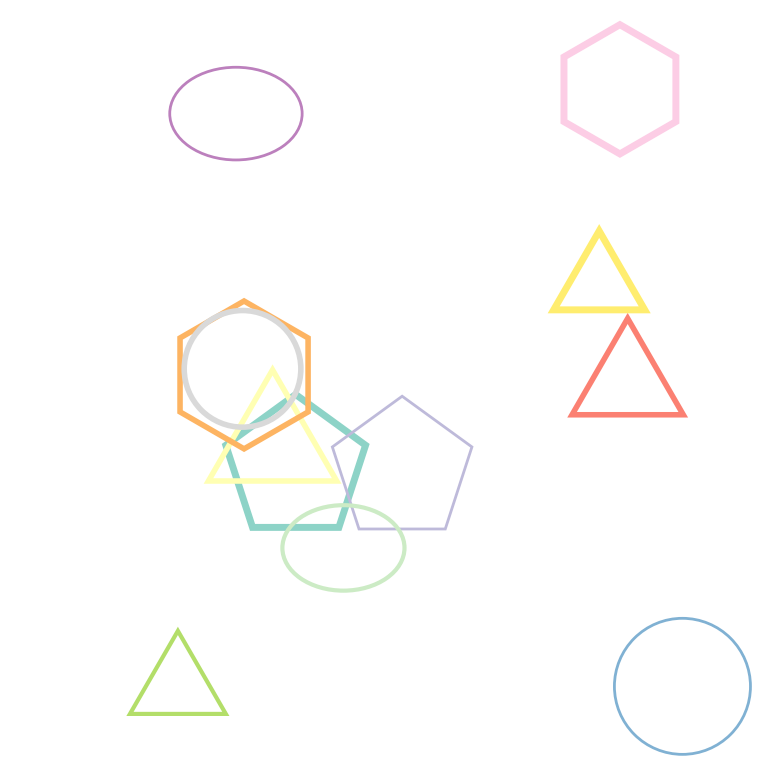[{"shape": "pentagon", "thickness": 2.5, "radius": 0.48, "center": [0.384, 0.392]}, {"shape": "triangle", "thickness": 2, "radius": 0.48, "center": [0.354, 0.423]}, {"shape": "pentagon", "thickness": 1, "radius": 0.48, "center": [0.522, 0.39]}, {"shape": "triangle", "thickness": 2, "radius": 0.42, "center": [0.815, 0.503]}, {"shape": "circle", "thickness": 1, "radius": 0.44, "center": [0.886, 0.109]}, {"shape": "hexagon", "thickness": 2, "radius": 0.48, "center": [0.317, 0.513]}, {"shape": "triangle", "thickness": 1.5, "radius": 0.36, "center": [0.231, 0.109]}, {"shape": "hexagon", "thickness": 2.5, "radius": 0.42, "center": [0.805, 0.884]}, {"shape": "circle", "thickness": 2, "radius": 0.38, "center": [0.315, 0.521]}, {"shape": "oval", "thickness": 1, "radius": 0.43, "center": [0.306, 0.852]}, {"shape": "oval", "thickness": 1.5, "radius": 0.4, "center": [0.446, 0.288]}, {"shape": "triangle", "thickness": 2.5, "radius": 0.34, "center": [0.778, 0.632]}]